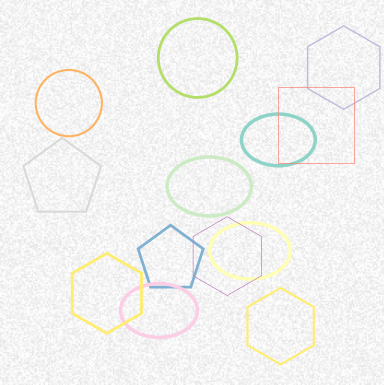[{"shape": "oval", "thickness": 2.5, "radius": 0.48, "center": [0.723, 0.637]}, {"shape": "oval", "thickness": 2.5, "radius": 0.52, "center": [0.65, 0.348]}, {"shape": "hexagon", "thickness": 1, "radius": 0.54, "center": [0.893, 0.824]}, {"shape": "square", "thickness": 0.5, "radius": 0.49, "center": [0.82, 0.675]}, {"shape": "pentagon", "thickness": 2, "radius": 0.44, "center": [0.443, 0.326]}, {"shape": "circle", "thickness": 1.5, "radius": 0.43, "center": [0.179, 0.732]}, {"shape": "circle", "thickness": 2, "radius": 0.51, "center": [0.513, 0.849]}, {"shape": "oval", "thickness": 2.5, "radius": 0.5, "center": [0.413, 0.193]}, {"shape": "pentagon", "thickness": 1.5, "radius": 0.53, "center": [0.162, 0.536]}, {"shape": "hexagon", "thickness": 0.5, "radius": 0.51, "center": [0.59, 0.335]}, {"shape": "oval", "thickness": 2.5, "radius": 0.55, "center": [0.543, 0.516]}, {"shape": "hexagon", "thickness": 2, "radius": 0.52, "center": [0.278, 0.238]}, {"shape": "hexagon", "thickness": 1.5, "radius": 0.5, "center": [0.729, 0.153]}]